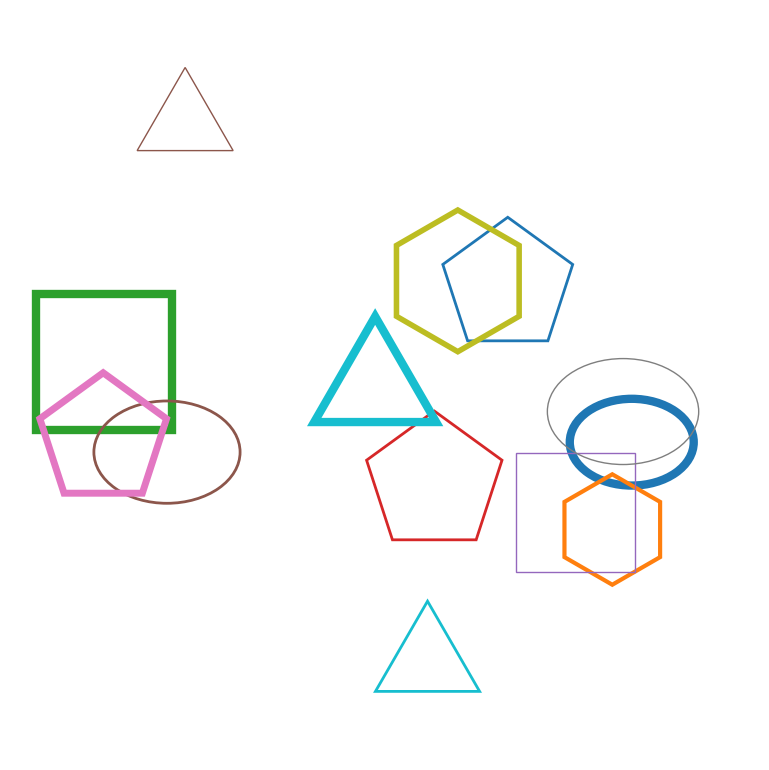[{"shape": "oval", "thickness": 3, "radius": 0.4, "center": [0.82, 0.426]}, {"shape": "pentagon", "thickness": 1, "radius": 0.44, "center": [0.659, 0.629]}, {"shape": "hexagon", "thickness": 1.5, "radius": 0.36, "center": [0.795, 0.312]}, {"shape": "square", "thickness": 3, "radius": 0.44, "center": [0.135, 0.53]}, {"shape": "pentagon", "thickness": 1, "radius": 0.46, "center": [0.564, 0.374]}, {"shape": "square", "thickness": 0.5, "radius": 0.39, "center": [0.748, 0.334]}, {"shape": "oval", "thickness": 1, "radius": 0.47, "center": [0.217, 0.413]}, {"shape": "triangle", "thickness": 0.5, "radius": 0.36, "center": [0.24, 0.84]}, {"shape": "pentagon", "thickness": 2.5, "radius": 0.43, "center": [0.134, 0.429]}, {"shape": "oval", "thickness": 0.5, "radius": 0.49, "center": [0.809, 0.466]}, {"shape": "hexagon", "thickness": 2, "radius": 0.46, "center": [0.595, 0.635]}, {"shape": "triangle", "thickness": 1, "radius": 0.39, "center": [0.555, 0.141]}, {"shape": "triangle", "thickness": 3, "radius": 0.46, "center": [0.487, 0.498]}]